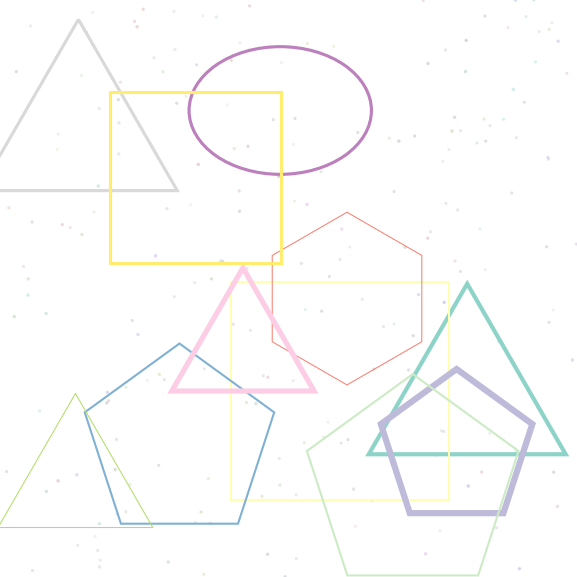[{"shape": "triangle", "thickness": 2, "radius": 0.98, "center": [0.809, 0.311]}, {"shape": "square", "thickness": 1, "radius": 0.94, "center": [0.589, 0.322]}, {"shape": "pentagon", "thickness": 3, "radius": 0.69, "center": [0.791, 0.222]}, {"shape": "hexagon", "thickness": 0.5, "radius": 0.75, "center": [0.601, 0.482]}, {"shape": "pentagon", "thickness": 1, "radius": 0.86, "center": [0.311, 0.232]}, {"shape": "triangle", "thickness": 0.5, "radius": 0.77, "center": [0.131, 0.163]}, {"shape": "triangle", "thickness": 2.5, "radius": 0.71, "center": [0.421, 0.393]}, {"shape": "triangle", "thickness": 1.5, "radius": 0.99, "center": [0.136, 0.768]}, {"shape": "oval", "thickness": 1.5, "radius": 0.79, "center": [0.485, 0.808]}, {"shape": "pentagon", "thickness": 1, "radius": 0.96, "center": [0.715, 0.159]}, {"shape": "square", "thickness": 1.5, "radius": 0.74, "center": [0.339, 0.692]}]